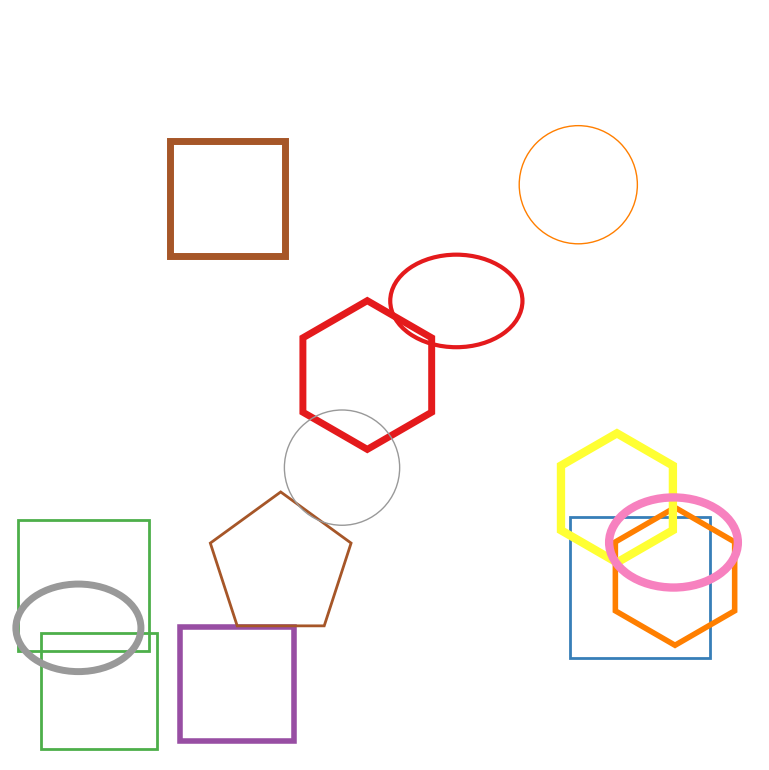[{"shape": "oval", "thickness": 1.5, "radius": 0.43, "center": [0.593, 0.609]}, {"shape": "hexagon", "thickness": 2.5, "radius": 0.48, "center": [0.477, 0.513]}, {"shape": "square", "thickness": 1, "radius": 0.46, "center": [0.831, 0.237]}, {"shape": "square", "thickness": 1, "radius": 0.43, "center": [0.109, 0.239]}, {"shape": "square", "thickness": 1, "radius": 0.38, "center": [0.129, 0.102]}, {"shape": "square", "thickness": 2, "radius": 0.37, "center": [0.308, 0.112]}, {"shape": "circle", "thickness": 0.5, "radius": 0.38, "center": [0.751, 0.76]}, {"shape": "hexagon", "thickness": 2, "radius": 0.45, "center": [0.877, 0.251]}, {"shape": "hexagon", "thickness": 3, "radius": 0.42, "center": [0.801, 0.353]}, {"shape": "pentagon", "thickness": 1, "radius": 0.48, "center": [0.365, 0.265]}, {"shape": "square", "thickness": 2.5, "radius": 0.38, "center": [0.295, 0.742]}, {"shape": "oval", "thickness": 3, "radius": 0.42, "center": [0.875, 0.295]}, {"shape": "oval", "thickness": 2.5, "radius": 0.41, "center": [0.102, 0.185]}, {"shape": "circle", "thickness": 0.5, "radius": 0.37, "center": [0.444, 0.393]}]